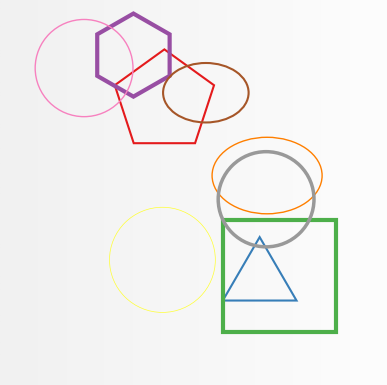[{"shape": "pentagon", "thickness": 1.5, "radius": 0.67, "center": [0.424, 0.737]}, {"shape": "triangle", "thickness": 1.5, "radius": 0.55, "center": [0.67, 0.274]}, {"shape": "square", "thickness": 3, "radius": 0.73, "center": [0.722, 0.283]}, {"shape": "hexagon", "thickness": 3, "radius": 0.54, "center": [0.344, 0.857]}, {"shape": "oval", "thickness": 1, "radius": 0.71, "center": [0.689, 0.544]}, {"shape": "circle", "thickness": 0.5, "radius": 0.68, "center": [0.419, 0.325]}, {"shape": "oval", "thickness": 1.5, "radius": 0.55, "center": [0.531, 0.759]}, {"shape": "circle", "thickness": 1, "radius": 0.63, "center": [0.217, 0.823]}, {"shape": "circle", "thickness": 2.5, "radius": 0.62, "center": [0.687, 0.482]}]